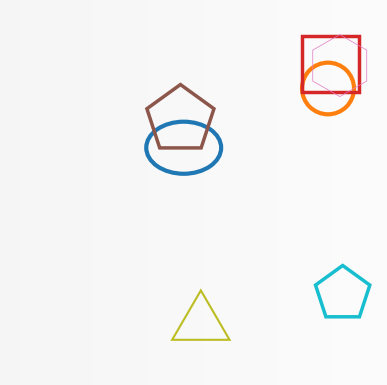[{"shape": "oval", "thickness": 3, "radius": 0.48, "center": [0.474, 0.616]}, {"shape": "circle", "thickness": 3, "radius": 0.34, "center": [0.846, 0.77]}, {"shape": "square", "thickness": 2.5, "radius": 0.36, "center": [0.853, 0.834]}, {"shape": "pentagon", "thickness": 2.5, "radius": 0.45, "center": [0.466, 0.689]}, {"shape": "hexagon", "thickness": 0.5, "radius": 0.4, "center": [0.877, 0.83]}, {"shape": "triangle", "thickness": 1.5, "radius": 0.43, "center": [0.518, 0.16]}, {"shape": "pentagon", "thickness": 2.5, "radius": 0.37, "center": [0.884, 0.237]}]